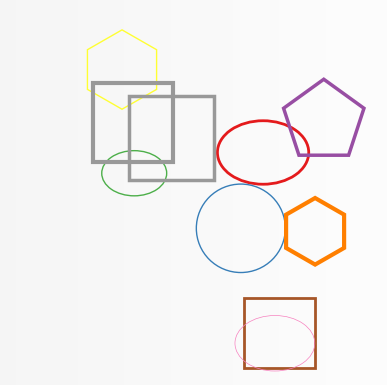[{"shape": "oval", "thickness": 2, "radius": 0.59, "center": [0.679, 0.604]}, {"shape": "circle", "thickness": 1, "radius": 0.57, "center": [0.622, 0.407]}, {"shape": "oval", "thickness": 1, "radius": 0.42, "center": [0.346, 0.55]}, {"shape": "pentagon", "thickness": 2.5, "radius": 0.55, "center": [0.836, 0.685]}, {"shape": "hexagon", "thickness": 3, "radius": 0.43, "center": [0.813, 0.399]}, {"shape": "hexagon", "thickness": 1, "radius": 0.52, "center": [0.315, 0.819]}, {"shape": "square", "thickness": 2, "radius": 0.46, "center": [0.721, 0.134]}, {"shape": "oval", "thickness": 0.5, "radius": 0.51, "center": [0.709, 0.108]}, {"shape": "square", "thickness": 2.5, "radius": 0.55, "center": [0.443, 0.642]}, {"shape": "square", "thickness": 3, "radius": 0.52, "center": [0.344, 0.682]}]